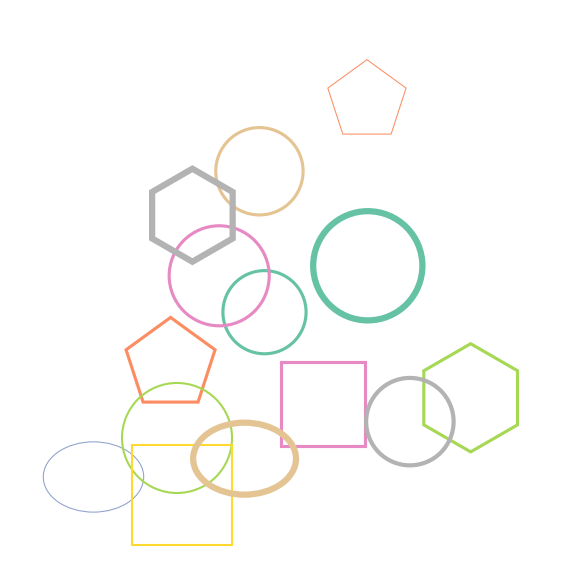[{"shape": "circle", "thickness": 3, "radius": 0.47, "center": [0.637, 0.539]}, {"shape": "circle", "thickness": 1.5, "radius": 0.36, "center": [0.458, 0.459]}, {"shape": "pentagon", "thickness": 1.5, "radius": 0.4, "center": [0.295, 0.368]}, {"shape": "pentagon", "thickness": 0.5, "radius": 0.36, "center": [0.635, 0.825]}, {"shape": "oval", "thickness": 0.5, "radius": 0.43, "center": [0.162, 0.173]}, {"shape": "circle", "thickness": 1.5, "radius": 0.43, "center": [0.38, 0.522]}, {"shape": "square", "thickness": 1.5, "radius": 0.36, "center": [0.56, 0.3]}, {"shape": "circle", "thickness": 1, "radius": 0.48, "center": [0.307, 0.241]}, {"shape": "hexagon", "thickness": 1.5, "radius": 0.47, "center": [0.815, 0.31]}, {"shape": "square", "thickness": 1, "radius": 0.43, "center": [0.315, 0.142]}, {"shape": "oval", "thickness": 3, "radius": 0.45, "center": [0.423, 0.205]}, {"shape": "circle", "thickness": 1.5, "radius": 0.38, "center": [0.449, 0.703]}, {"shape": "hexagon", "thickness": 3, "radius": 0.4, "center": [0.333, 0.626]}, {"shape": "circle", "thickness": 2, "radius": 0.38, "center": [0.71, 0.269]}]